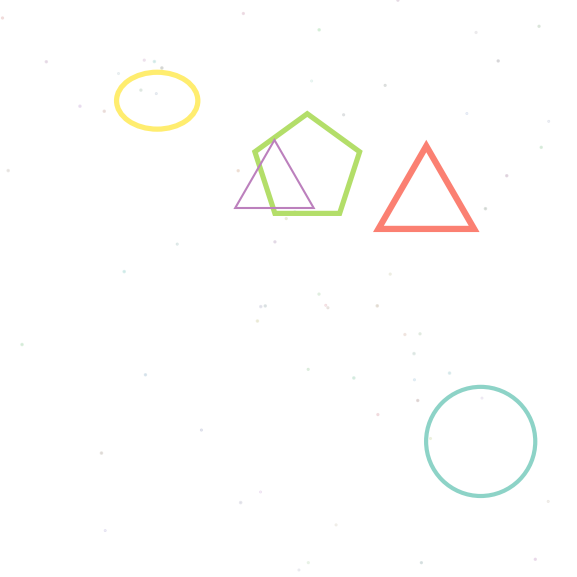[{"shape": "circle", "thickness": 2, "radius": 0.47, "center": [0.832, 0.235]}, {"shape": "triangle", "thickness": 3, "radius": 0.48, "center": [0.738, 0.651]}, {"shape": "pentagon", "thickness": 2.5, "radius": 0.48, "center": [0.532, 0.707]}, {"shape": "triangle", "thickness": 1, "radius": 0.39, "center": [0.475, 0.678]}, {"shape": "oval", "thickness": 2.5, "radius": 0.35, "center": [0.272, 0.825]}]